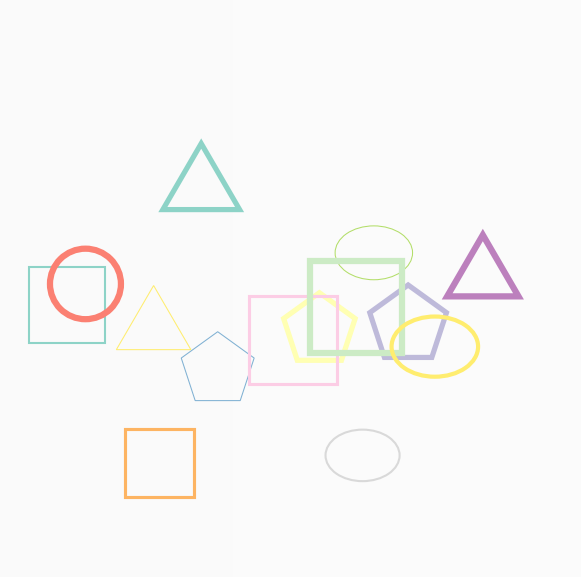[{"shape": "square", "thickness": 1, "radius": 0.33, "center": [0.115, 0.471]}, {"shape": "triangle", "thickness": 2.5, "radius": 0.38, "center": [0.346, 0.674]}, {"shape": "pentagon", "thickness": 2.5, "radius": 0.32, "center": [0.549, 0.428]}, {"shape": "pentagon", "thickness": 2.5, "radius": 0.35, "center": [0.702, 0.436]}, {"shape": "circle", "thickness": 3, "radius": 0.31, "center": [0.147, 0.507]}, {"shape": "pentagon", "thickness": 0.5, "radius": 0.33, "center": [0.375, 0.359]}, {"shape": "square", "thickness": 1.5, "radius": 0.29, "center": [0.275, 0.198]}, {"shape": "oval", "thickness": 0.5, "radius": 0.33, "center": [0.643, 0.561]}, {"shape": "square", "thickness": 1.5, "radius": 0.38, "center": [0.504, 0.411]}, {"shape": "oval", "thickness": 1, "radius": 0.32, "center": [0.624, 0.211]}, {"shape": "triangle", "thickness": 3, "radius": 0.35, "center": [0.831, 0.521]}, {"shape": "square", "thickness": 3, "radius": 0.4, "center": [0.612, 0.468]}, {"shape": "triangle", "thickness": 0.5, "radius": 0.37, "center": [0.264, 0.431]}, {"shape": "oval", "thickness": 2, "radius": 0.37, "center": [0.748, 0.399]}]